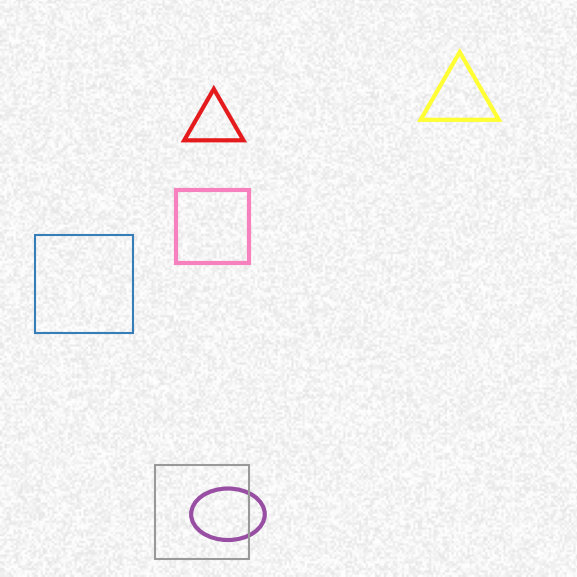[{"shape": "triangle", "thickness": 2, "radius": 0.3, "center": [0.37, 0.786]}, {"shape": "square", "thickness": 1, "radius": 0.42, "center": [0.145, 0.508]}, {"shape": "oval", "thickness": 2, "radius": 0.32, "center": [0.395, 0.109]}, {"shape": "triangle", "thickness": 2, "radius": 0.39, "center": [0.796, 0.831]}, {"shape": "square", "thickness": 2, "radius": 0.32, "center": [0.368, 0.607]}, {"shape": "square", "thickness": 1, "radius": 0.41, "center": [0.349, 0.113]}]